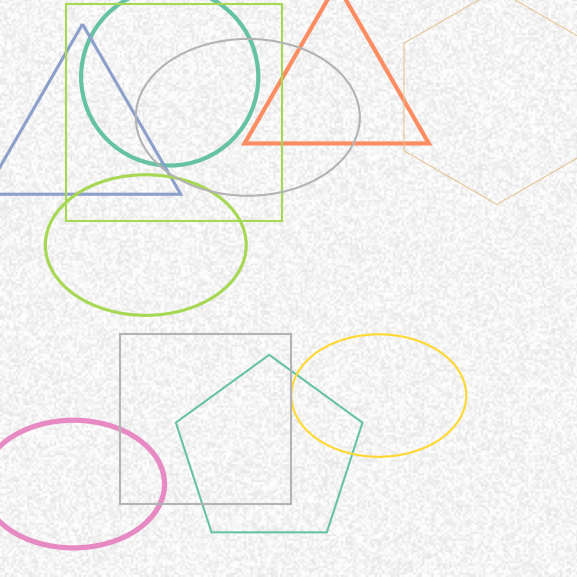[{"shape": "circle", "thickness": 2, "radius": 0.77, "center": [0.294, 0.866]}, {"shape": "pentagon", "thickness": 1, "radius": 0.85, "center": [0.466, 0.215]}, {"shape": "triangle", "thickness": 2, "radius": 0.92, "center": [0.583, 0.843]}, {"shape": "triangle", "thickness": 1.5, "radius": 0.98, "center": [0.143, 0.761]}, {"shape": "oval", "thickness": 2.5, "radius": 0.79, "center": [0.127, 0.161]}, {"shape": "oval", "thickness": 1.5, "radius": 0.87, "center": [0.252, 0.575]}, {"shape": "square", "thickness": 1, "radius": 0.94, "center": [0.301, 0.805]}, {"shape": "oval", "thickness": 1, "radius": 0.76, "center": [0.656, 0.314]}, {"shape": "hexagon", "thickness": 0.5, "radius": 0.93, "center": [0.861, 0.831]}, {"shape": "oval", "thickness": 1, "radius": 0.97, "center": [0.429, 0.796]}, {"shape": "square", "thickness": 1, "radius": 0.74, "center": [0.356, 0.273]}]